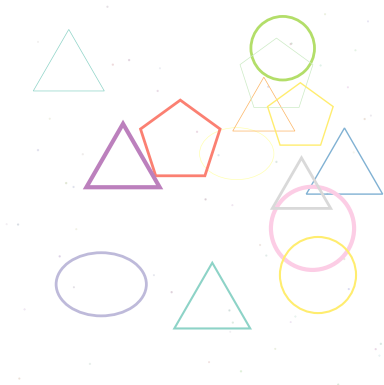[{"shape": "triangle", "thickness": 0.5, "radius": 0.53, "center": [0.179, 0.817]}, {"shape": "triangle", "thickness": 1.5, "radius": 0.57, "center": [0.551, 0.204]}, {"shape": "oval", "thickness": 0.5, "radius": 0.48, "center": [0.615, 0.601]}, {"shape": "oval", "thickness": 2, "radius": 0.59, "center": [0.263, 0.262]}, {"shape": "pentagon", "thickness": 2, "radius": 0.54, "center": [0.468, 0.631]}, {"shape": "triangle", "thickness": 1, "radius": 0.57, "center": [0.895, 0.553]}, {"shape": "triangle", "thickness": 0.5, "radius": 0.47, "center": [0.685, 0.706]}, {"shape": "circle", "thickness": 2, "radius": 0.41, "center": [0.734, 0.875]}, {"shape": "circle", "thickness": 3, "radius": 0.54, "center": [0.812, 0.407]}, {"shape": "triangle", "thickness": 2, "radius": 0.44, "center": [0.783, 0.502]}, {"shape": "triangle", "thickness": 3, "radius": 0.55, "center": [0.32, 0.569]}, {"shape": "pentagon", "thickness": 0.5, "radius": 0.5, "center": [0.718, 0.801]}, {"shape": "circle", "thickness": 1.5, "radius": 0.49, "center": [0.826, 0.286]}, {"shape": "pentagon", "thickness": 1, "radius": 0.45, "center": [0.78, 0.696]}]